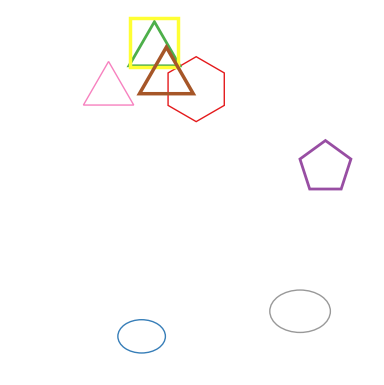[{"shape": "hexagon", "thickness": 1, "radius": 0.42, "center": [0.51, 0.768]}, {"shape": "oval", "thickness": 1, "radius": 0.31, "center": [0.368, 0.126]}, {"shape": "triangle", "thickness": 2, "radius": 0.38, "center": [0.401, 0.867]}, {"shape": "pentagon", "thickness": 2, "radius": 0.35, "center": [0.845, 0.565]}, {"shape": "square", "thickness": 2.5, "radius": 0.32, "center": [0.4, 0.889]}, {"shape": "triangle", "thickness": 2.5, "radius": 0.4, "center": [0.432, 0.797]}, {"shape": "triangle", "thickness": 1, "radius": 0.38, "center": [0.282, 0.765]}, {"shape": "oval", "thickness": 1, "radius": 0.39, "center": [0.779, 0.192]}]